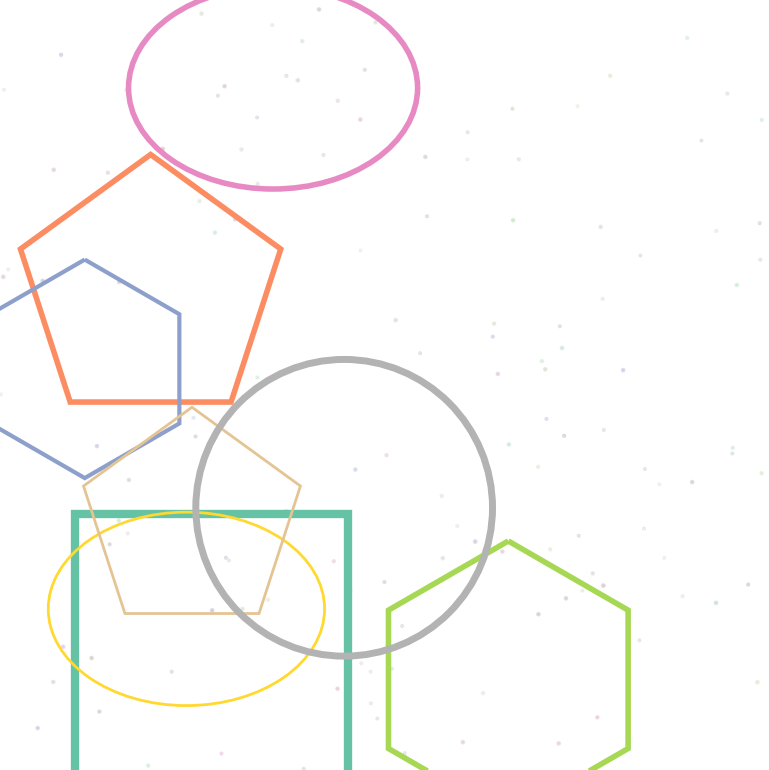[{"shape": "square", "thickness": 3, "radius": 0.89, "center": [0.275, 0.155]}, {"shape": "pentagon", "thickness": 2, "radius": 0.89, "center": [0.196, 0.622]}, {"shape": "hexagon", "thickness": 1.5, "radius": 0.71, "center": [0.11, 0.521]}, {"shape": "oval", "thickness": 2, "radius": 0.94, "center": [0.355, 0.886]}, {"shape": "hexagon", "thickness": 2, "radius": 0.9, "center": [0.66, 0.118]}, {"shape": "oval", "thickness": 1, "radius": 0.9, "center": [0.242, 0.209]}, {"shape": "pentagon", "thickness": 1, "radius": 0.74, "center": [0.249, 0.323]}, {"shape": "circle", "thickness": 2.5, "radius": 0.96, "center": [0.447, 0.341]}]